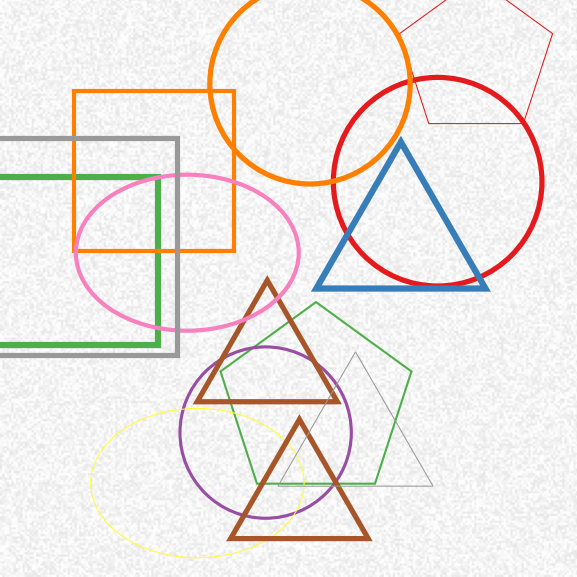[{"shape": "pentagon", "thickness": 0.5, "radius": 0.7, "center": [0.824, 0.898]}, {"shape": "circle", "thickness": 2.5, "radius": 0.9, "center": [0.758, 0.685]}, {"shape": "triangle", "thickness": 3, "radius": 0.85, "center": [0.694, 0.584]}, {"shape": "pentagon", "thickness": 1, "radius": 0.87, "center": [0.547, 0.302]}, {"shape": "square", "thickness": 3, "radius": 0.73, "center": [0.127, 0.547]}, {"shape": "circle", "thickness": 1.5, "radius": 0.74, "center": [0.46, 0.25]}, {"shape": "square", "thickness": 2, "radius": 0.69, "center": [0.266, 0.704]}, {"shape": "circle", "thickness": 2.5, "radius": 0.87, "center": [0.537, 0.854]}, {"shape": "oval", "thickness": 0.5, "radius": 0.92, "center": [0.342, 0.163]}, {"shape": "triangle", "thickness": 2.5, "radius": 0.7, "center": [0.463, 0.374]}, {"shape": "triangle", "thickness": 2.5, "radius": 0.69, "center": [0.519, 0.135]}, {"shape": "oval", "thickness": 2, "radius": 0.96, "center": [0.324, 0.562]}, {"shape": "triangle", "thickness": 0.5, "radius": 0.78, "center": [0.616, 0.235]}, {"shape": "square", "thickness": 2.5, "radius": 0.94, "center": [0.119, 0.572]}]